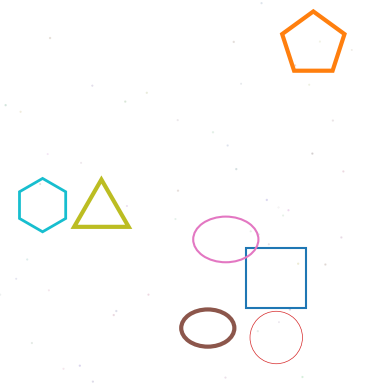[{"shape": "square", "thickness": 1.5, "radius": 0.39, "center": [0.716, 0.278]}, {"shape": "pentagon", "thickness": 3, "radius": 0.43, "center": [0.814, 0.885]}, {"shape": "circle", "thickness": 0.5, "radius": 0.34, "center": [0.718, 0.123]}, {"shape": "oval", "thickness": 3, "radius": 0.35, "center": [0.54, 0.148]}, {"shape": "oval", "thickness": 1.5, "radius": 0.42, "center": [0.587, 0.378]}, {"shape": "triangle", "thickness": 3, "radius": 0.41, "center": [0.263, 0.452]}, {"shape": "hexagon", "thickness": 2, "radius": 0.35, "center": [0.111, 0.467]}]